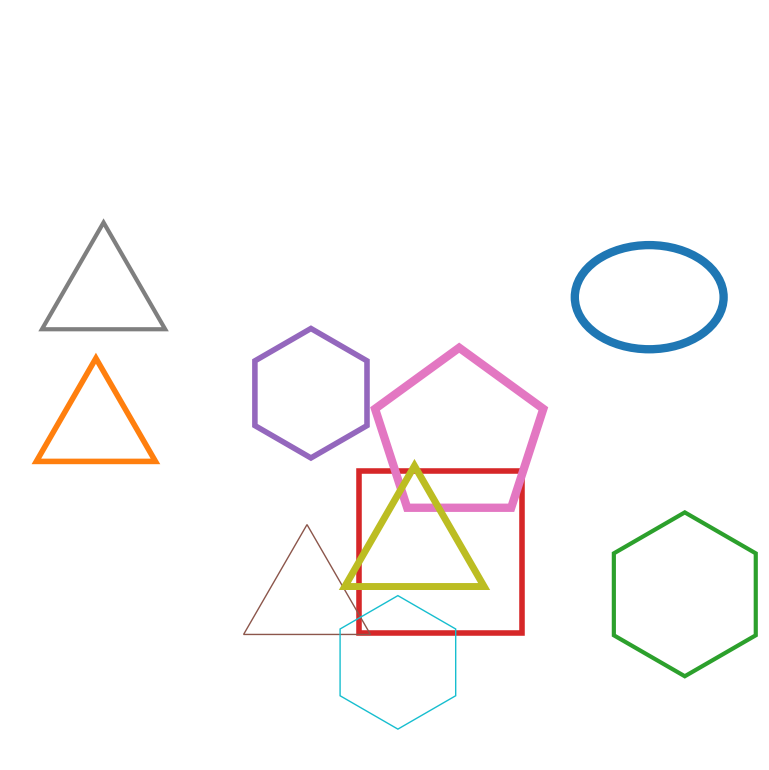[{"shape": "oval", "thickness": 3, "radius": 0.48, "center": [0.843, 0.614]}, {"shape": "triangle", "thickness": 2, "radius": 0.45, "center": [0.125, 0.445]}, {"shape": "hexagon", "thickness": 1.5, "radius": 0.53, "center": [0.889, 0.228]}, {"shape": "square", "thickness": 2, "radius": 0.53, "center": [0.572, 0.283]}, {"shape": "hexagon", "thickness": 2, "radius": 0.42, "center": [0.404, 0.489]}, {"shape": "triangle", "thickness": 0.5, "radius": 0.48, "center": [0.399, 0.224]}, {"shape": "pentagon", "thickness": 3, "radius": 0.57, "center": [0.596, 0.434]}, {"shape": "triangle", "thickness": 1.5, "radius": 0.46, "center": [0.134, 0.619]}, {"shape": "triangle", "thickness": 2.5, "radius": 0.52, "center": [0.538, 0.291]}, {"shape": "hexagon", "thickness": 0.5, "radius": 0.43, "center": [0.517, 0.14]}]